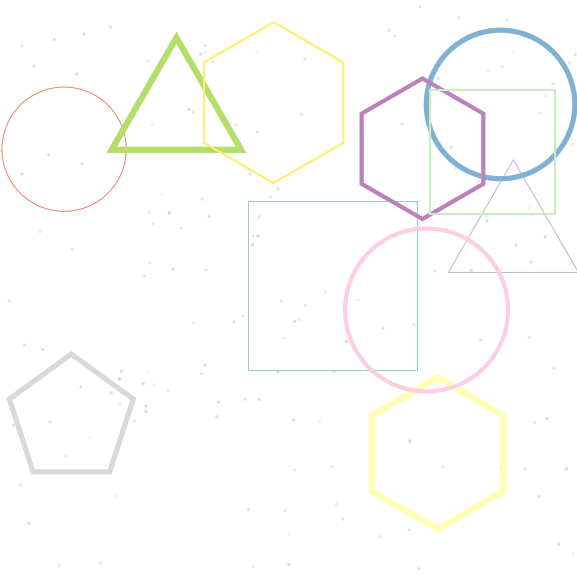[{"shape": "square", "thickness": 0.5, "radius": 0.73, "center": [0.576, 0.504]}, {"shape": "hexagon", "thickness": 3, "radius": 0.66, "center": [0.758, 0.214]}, {"shape": "triangle", "thickness": 0.5, "radius": 0.65, "center": [0.889, 0.592]}, {"shape": "circle", "thickness": 0.5, "radius": 0.54, "center": [0.111, 0.741]}, {"shape": "circle", "thickness": 2.5, "radius": 0.64, "center": [0.867, 0.818]}, {"shape": "triangle", "thickness": 3, "radius": 0.65, "center": [0.305, 0.804]}, {"shape": "circle", "thickness": 2, "radius": 0.71, "center": [0.739, 0.462]}, {"shape": "pentagon", "thickness": 2.5, "radius": 0.56, "center": [0.124, 0.273]}, {"shape": "hexagon", "thickness": 2, "radius": 0.61, "center": [0.732, 0.742]}, {"shape": "square", "thickness": 1, "radius": 0.54, "center": [0.853, 0.736]}, {"shape": "hexagon", "thickness": 1, "radius": 0.7, "center": [0.474, 0.821]}]